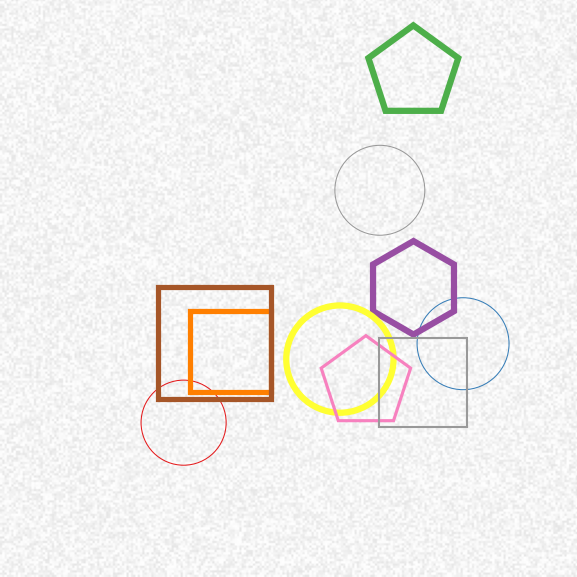[{"shape": "circle", "thickness": 0.5, "radius": 0.37, "center": [0.318, 0.267]}, {"shape": "circle", "thickness": 0.5, "radius": 0.4, "center": [0.802, 0.404]}, {"shape": "pentagon", "thickness": 3, "radius": 0.41, "center": [0.716, 0.873]}, {"shape": "hexagon", "thickness": 3, "radius": 0.4, "center": [0.716, 0.501]}, {"shape": "square", "thickness": 2.5, "radius": 0.35, "center": [0.399, 0.39]}, {"shape": "circle", "thickness": 3, "radius": 0.46, "center": [0.589, 0.377]}, {"shape": "square", "thickness": 2.5, "radius": 0.49, "center": [0.371, 0.406]}, {"shape": "pentagon", "thickness": 1.5, "radius": 0.41, "center": [0.634, 0.337]}, {"shape": "circle", "thickness": 0.5, "radius": 0.39, "center": [0.658, 0.67]}, {"shape": "square", "thickness": 1, "radius": 0.38, "center": [0.732, 0.337]}]